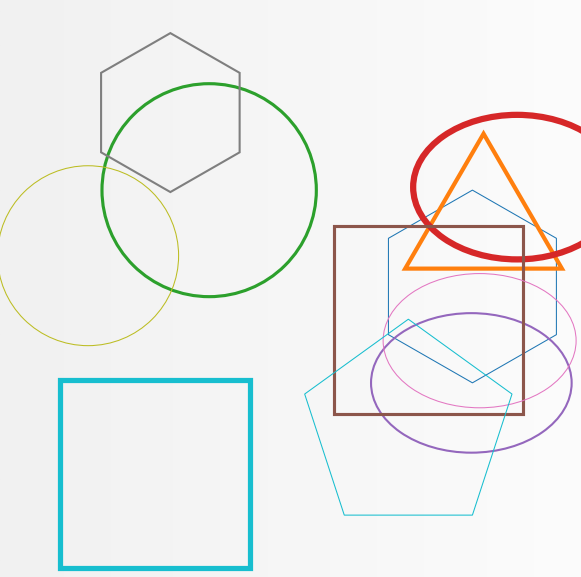[{"shape": "hexagon", "thickness": 0.5, "radius": 0.83, "center": [0.813, 0.503]}, {"shape": "triangle", "thickness": 2, "radius": 0.78, "center": [0.832, 0.612]}, {"shape": "circle", "thickness": 1.5, "radius": 0.92, "center": [0.36, 0.67]}, {"shape": "oval", "thickness": 3, "radius": 0.89, "center": [0.89, 0.675]}, {"shape": "oval", "thickness": 1, "radius": 0.86, "center": [0.811, 0.336]}, {"shape": "square", "thickness": 1.5, "radius": 0.81, "center": [0.737, 0.445]}, {"shape": "oval", "thickness": 0.5, "radius": 0.83, "center": [0.825, 0.409]}, {"shape": "hexagon", "thickness": 1, "radius": 0.69, "center": [0.293, 0.804]}, {"shape": "circle", "thickness": 0.5, "radius": 0.78, "center": [0.152, 0.556]}, {"shape": "pentagon", "thickness": 0.5, "radius": 0.94, "center": [0.703, 0.259]}, {"shape": "square", "thickness": 2.5, "radius": 0.82, "center": [0.267, 0.178]}]